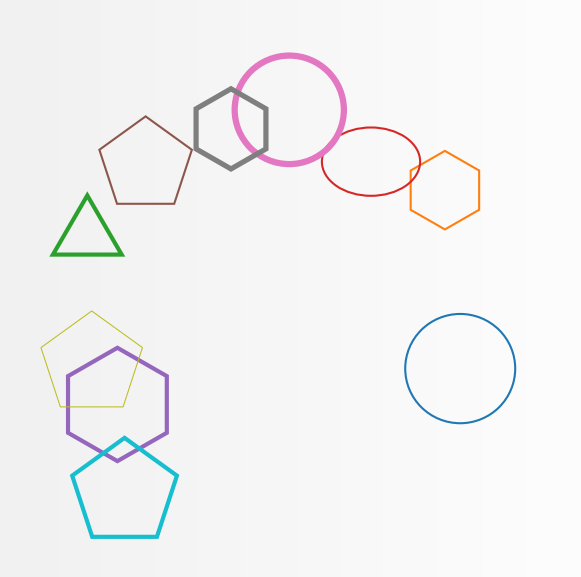[{"shape": "circle", "thickness": 1, "radius": 0.47, "center": [0.792, 0.361]}, {"shape": "hexagon", "thickness": 1, "radius": 0.34, "center": [0.765, 0.67]}, {"shape": "triangle", "thickness": 2, "radius": 0.34, "center": [0.15, 0.592]}, {"shape": "oval", "thickness": 1, "radius": 0.42, "center": [0.638, 0.719]}, {"shape": "hexagon", "thickness": 2, "radius": 0.49, "center": [0.202, 0.299]}, {"shape": "pentagon", "thickness": 1, "radius": 0.42, "center": [0.251, 0.714]}, {"shape": "circle", "thickness": 3, "radius": 0.47, "center": [0.498, 0.809]}, {"shape": "hexagon", "thickness": 2.5, "radius": 0.35, "center": [0.397, 0.776]}, {"shape": "pentagon", "thickness": 0.5, "radius": 0.46, "center": [0.158, 0.369]}, {"shape": "pentagon", "thickness": 2, "radius": 0.47, "center": [0.214, 0.146]}]